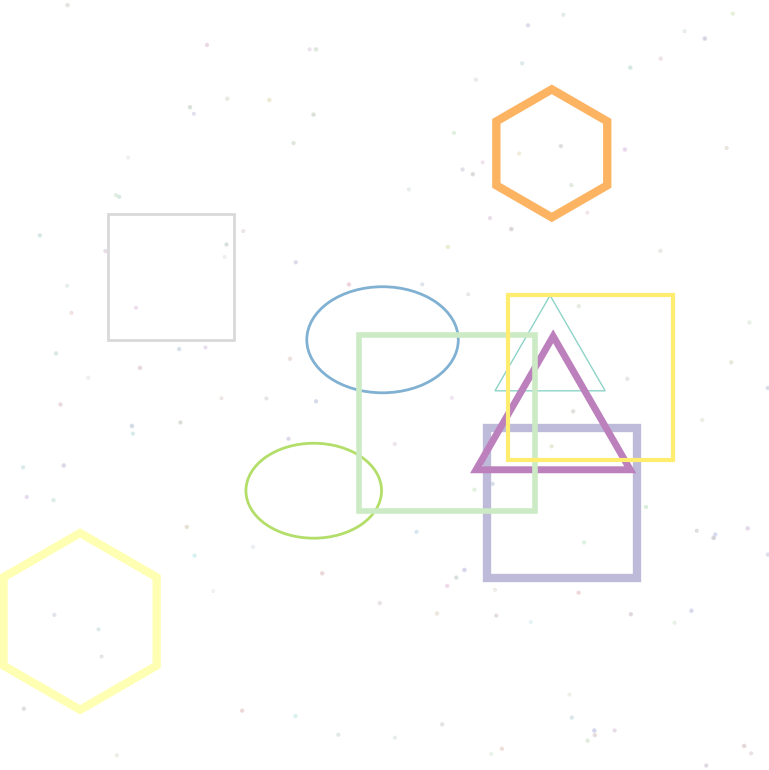[{"shape": "triangle", "thickness": 0.5, "radius": 0.41, "center": [0.714, 0.534]}, {"shape": "hexagon", "thickness": 3, "radius": 0.57, "center": [0.104, 0.193]}, {"shape": "square", "thickness": 3, "radius": 0.49, "center": [0.73, 0.347]}, {"shape": "oval", "thickness": 1, "radius": 0.49, "center": [0.497, 0.559]}, {"shape": "hexagon", "thickness": 3, "radius": 0.42, "center": [0.717, 0.801]}, {"shape": "oval", "thickness": 1, "radius": 0.44, "center": [0.407, 0.363]}, {"shape": "square", "thickness": 1, "radius": 0.41, "center": [0.222, 0.64]}, {"shape": "triangle", "thickness": 2.5, "radius": 0.58, "center": [0.718, 0.448]}, {"shape": "square", "thickness": 2, "radius": 0.57, "center": [0.581, 0.451]}, {"shape": "square", "thickness": 1.5, "radius": 0.54, "center": [0.767, 0.51]}]